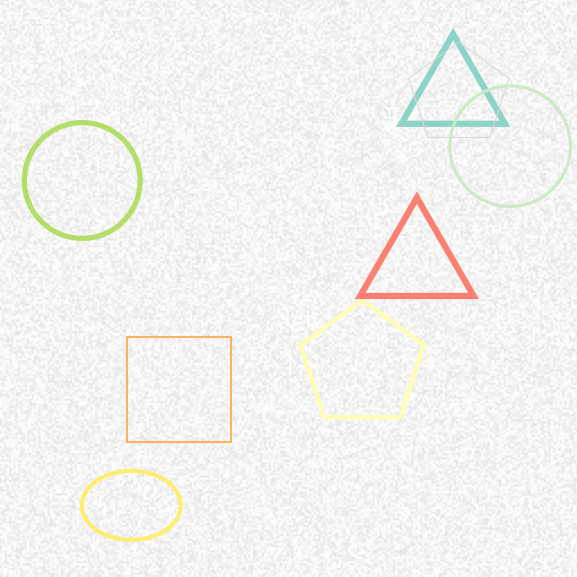[{"shape": "triangle", "thickness": 3, "radius": 0.52, "center": [0.785, 0.837]}, {"shape": "pentagon", "thickness": 2, "radius": 0.56, "center": [0.627, 0.367]}, {"shape": "triangle", "thickness": 3, "radius": 0.57, "center": [0.722, 0.543]}, {"shape": "square", "thickness": 1, "radius": 0.45, "center": [0.31, 0.325]}, {"shape": "circle", "thickness": 2.5, "radius": 0.5, "center": [0.142, 0.687]}, {"shape": "pentagon", "thickness": 0.5, "radius": 0.46, "center": [0.795, 0.835]}, {"shape": "circle", "thickness": 1.5, "radius": 0.52, "center": [0.883, 0.746]}, {"shape": "oval", "thickness": 2, "radius": 0.43, "center": [0.227, 0.124]}]